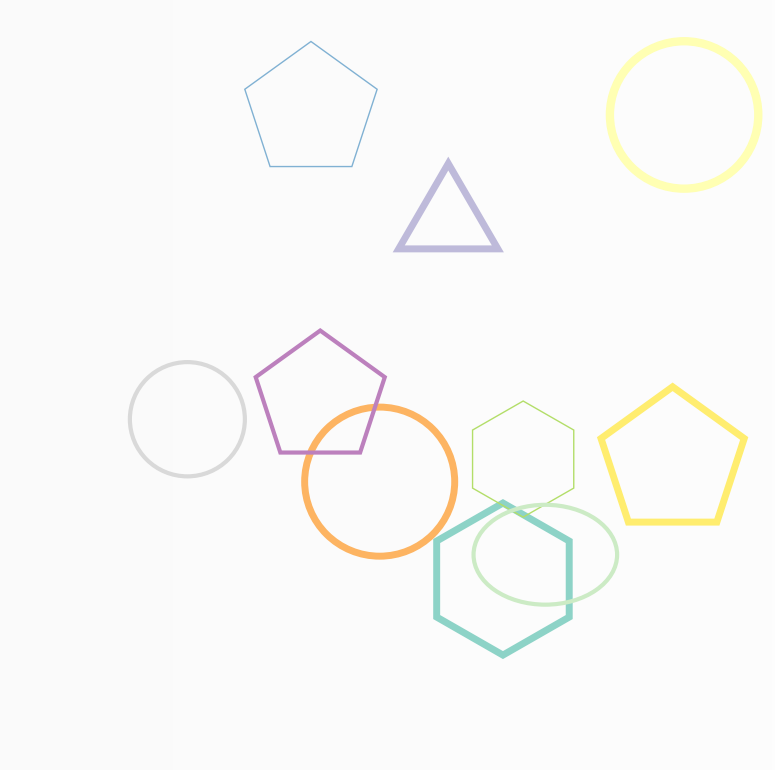[{"shape": "hexagon", "thickness": 2.5, "radius": 0.49, "center": [0.649, 0.248]}, {"shape": "circle", "thickness": 3, "radius": 0.48, "center": [0.883, 0.851]}, {"shape": "triangle", "thickness": 2.5, "radius": 0.37, "center": [0.578, 0.714]}, {"shape": "pentagon", "thickness": 0.5, "radius": 0.45, "center": [0.401, 0.856]}, {"shape": "circle", "thickness": 2.5, "radius": 0.48, "center": [0.49, 0.374]}, {"shape": "hexagon", "thickness": 0.5, "radius": 0.38, "center": [0.675, 0.404]}, {"shape": "circle", "thickness": 1.5, "radius": 0.37, "center": [0.242, 0.456]}, {"shape": "pentagon", "thickness": 1.5, "radius": 0.44, "center": [0.413, 0.483]}, {"shape": "oval", "thickness": 1.5, "radius": 0.46, "center": [0.704, 0.28]}, {"shape": "pentagon", "thickness": 2.5, "radius": 0.49, "center": [0.868, 0.401]}]